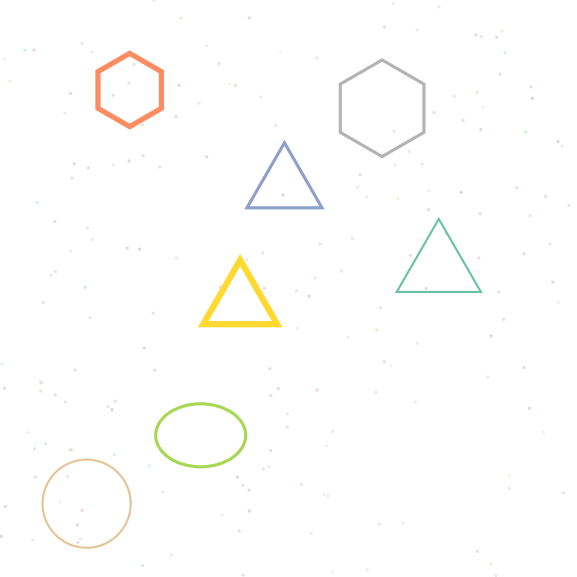[{"shape": "triangle", "thickness": 1, "radius": 0.42, "center": [0.76, 0.536]}, {"shape": "hexagon", "thickness": 2.5, "radius": 0.32, "center": [0.225, 0.843]}, {"shape": "triangle", "thickness": 1.5, "radius": 0.38, "center": [0.493, 0.677]}, {"shape": "oval", "thickness": 1.5, "radius": 0.39, "center": [0.347, 0.245]}, {"shape": "triangle", "thickness": 3, "radius": 0.37, "center": [0.416, 0.475]}, {"shape": "circle", "thickness": 1, "radius": 0.38, "center": [0.15, 0.127]}, {"shape": "hexagon", "thickness": 1.5, "radius": 0.42, "center": [0.662, 0.812]}]